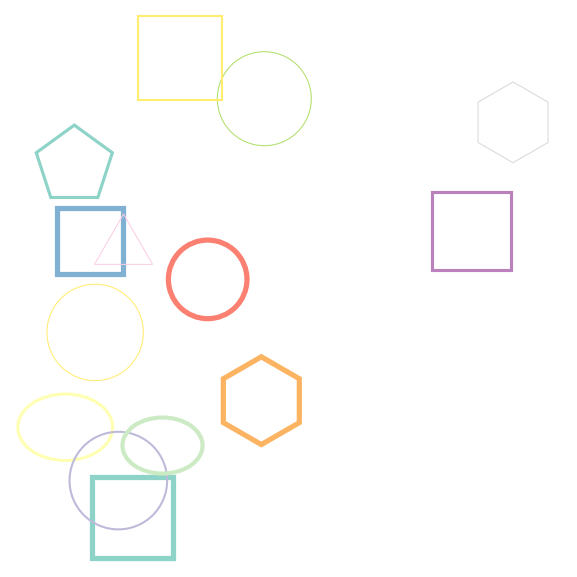[{"shape": "pentagon", "thickness": 1.5, "radius": 0.35, "center": [0.129, 0.713]}, {"shape": "square", "thickness": 2.5, "radius": 0.35, "center": [0.229, 0.103]}, {"shape": "oval", "thickness": 1.5, "radius": 0.41, "center": [0.113, 0.259]}, {"shape": "circle", "thickness": 1, "radius": 0.42, "center": [0.205, 0.167]}, {"shape": "circle", "thickness": 2.5, "radius": 0.34, "center": [0.36, 0.515]}, {"shape": "square", "thickness": 2.5, "radius": 0.29, "center": [0.155, 0.582]}, {"shape": "hexagon", "thickness": 2.5, "radius": 0.38, "center": [0.453, 0.305]}, {"shape": "circle", "thickness": 0.5, "radius": 0.41, "center": [0.458, 0.828]}, {"shape": "triangle", "thickness": 0.5, "radius": 0.29, "center": [0.214, 0.57]}, {"shape": "hexagon", "thickness": 0.5, "radius": 0.35, "center": [0.888, 0.787]}, {"shape": "square", "thickness": 1.5, "radius": 0.34, "center": [0.816, 0.599]}, {"shape": "oval", "thickness": 2, "radius": 0.35, "center": [0.281, 0.228]}, {"shape": "circle", "thickness": 0.5, "radius": 0.42, "center": [0.165, 0.423]}, {"shape": "square", "thickness": 1, "radius": 0.36, "center": [0.312, 0.899]}]